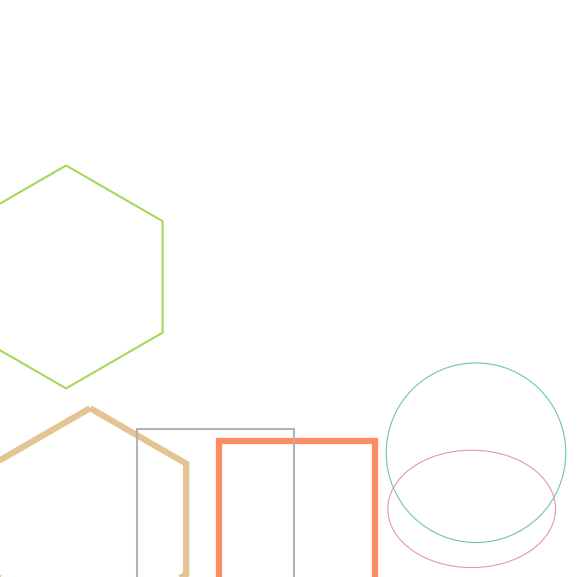[{"shape": "circle", "thickness": 0.5, "radius": 0.78, "center": [0.824, 0.215]}, {"shape": "square", "thickness": 3, "radius": 0.67, "center": [0.515, 0.1]}, {"shape": "oval", "thickness": 0.5, "radius": 0.73, "center": [0.817, 0.118]}, {"shape": "hexagon", "thickness": 1, "radius": 0.97, "center": [0.114, 0.52]}, {"shape": "hexagon", "thickness": 3, "radius": 0.96, "center": [0.156, 0.1]}, {"shape": "square", "thickness": 1, "radius": 0.68, "center": [0.373, 0.12]}]